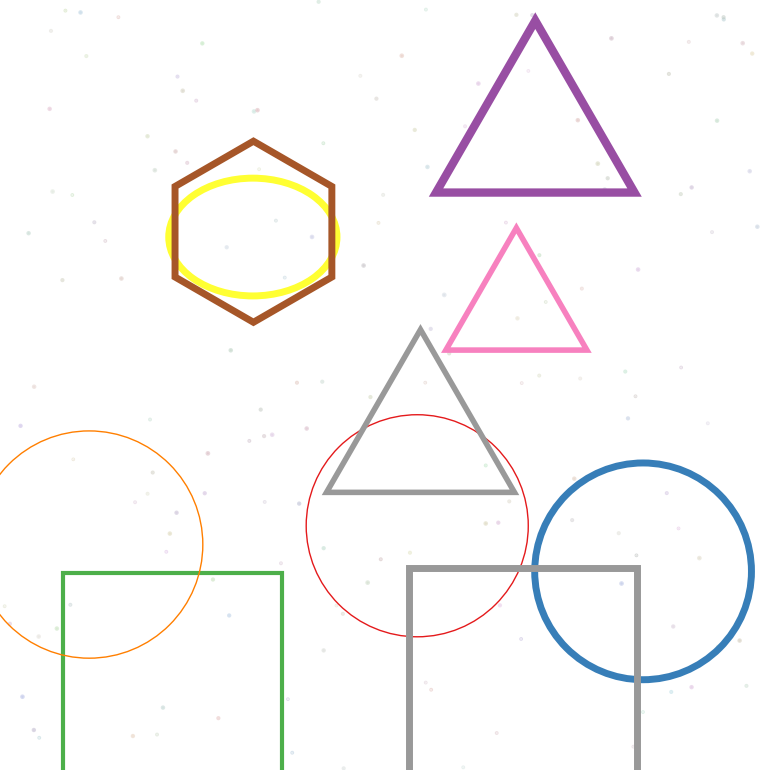[{"shape": "circle", "thickness": 0.5, "radius": 0.72, "center": [0.542, 0.317]}, {"shape": "circle", "thickness": 2.5, "radius": 0.7, "center": [0.835, 0.258]}, {"shape": "square", "thickness": 1.5, "radius": 0.71, "center": [0.224, 0.114]}, {"shape": "triangle", "thickness": 3, "radius": 0.74, "center": [0.695, 0.824]}, {"shape": "circle", "thickness": 0.5, "radius": 0.74, "center": [0.116, 0.293]}, {"shape": "oval", "thickness": 2.5, "radius": 0.55, "center": [0.328, 0.692]}, {"shape": "hexagon", "thickness": 2.5, "radius": 0.59, "center": [0.329, 0.699]}, {"shape": "triangle", "thickness": 2, "radius": 0.53, "center": [0.671, 0.598]}, {"shape": "square", "thickness": 2.5, "radius": 0.74, "center": [0.68, 0.115]}, {"shape": "triangle", "thickness": 2, "radius": 0.7, "center": [0.546, 0.431]}]